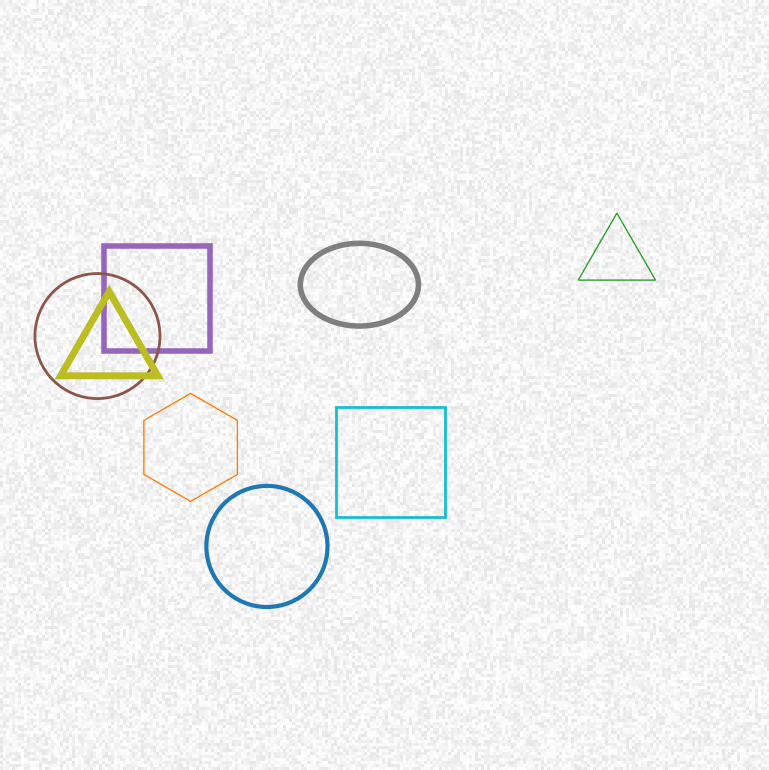[{"shape": "circle", "thickness": 1.5, "radius": 0.39, "center": [0.347, 0.29]}, {"shape": "hexagon", "thickness": 0.5, "radius": 0.35, "center": [0.248, 0.419]}, {"shape": "triangle", "thickness": 0.5, "radius": 0.29, "center": [0.801, 0.665]}, {"shape": "square", "thickness": 2, "radius": 0.34, "center": [0.204, 0.612]}, {"shape": "circle", "thickness": 1, "radius": 0.41, "center": [0.127, 0.564]}, {"shape": "oval", "thickness": 2, "radius": 0.38, "center": [0.467, 0.63]}, {"shape": "triangle", "thickness": 2.5, "radius": 0.36, "center": [0.142, 0.548]}, {"shape": "square", "thickness": 1, "radius": 0.35, "center": [0.507, 0.4]}]